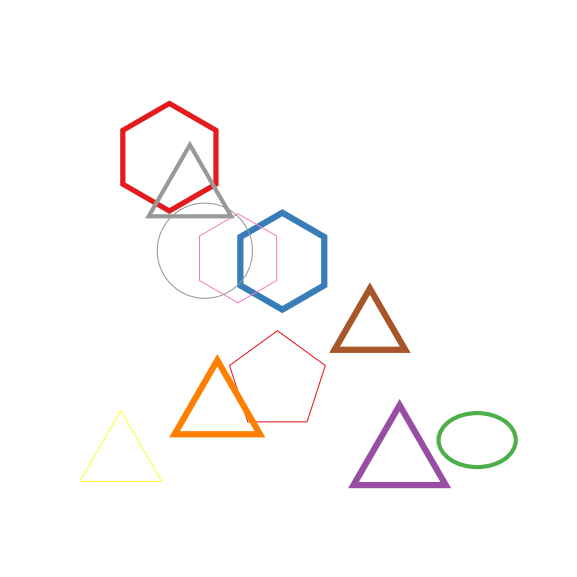[{"shape": "hexagon", "thickness": 2.5, "radius": 0.47, "center": [0.293, 0.727]}, {"shape": "pentagon", "thickness": 0.5, "radius": 0.44, "center": [0.48, 0.339]}, {"shape": "hexagon", "thickness": 3, "radius": 0.42, "center": [0.489, 0.547]}, {"shape": "oval", "thickness": 2, "radius": 0.33, "center": [0.826, 0.237]}, {"shape": "triangle", "thickness": 3, "radius": 0.46, "center": [0.692, 0.205]}, {"shape": "triangle", "thickness": 3, "radius": 0.43, "center": [0.376, 0.29]}, {"shape": "triangle", "thickness": 0.5, "radius": 0.41, "center": [0.209, 0.206]}, {"shape": "triangle", "thickness": 3, "radius": 0.35, "center": [0.64, 0.429]}, {"shape": "hexagon", "thickness": 0.5, "radius": 0.39, "center": [0.412, 0.552]}, {"shape": "circle", "thickness": 0.5, "radius": 0.41, "center": [0.355, 0.565]}, {"shape": "triangle", "thickness": 2, "radius": 0.41, "center": [0.329, 0.666]}]